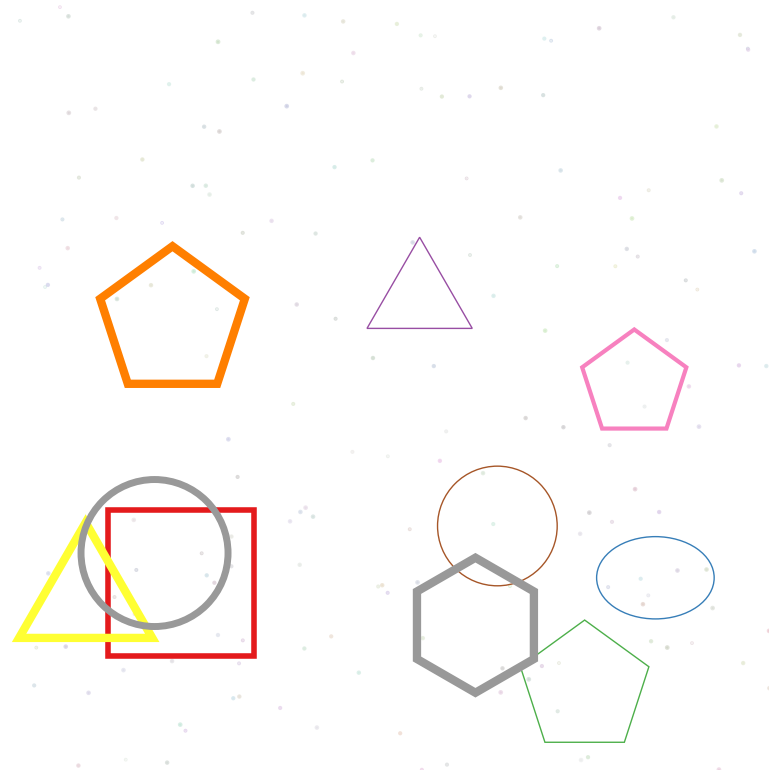[{"shape": "square", "thickness": 2, "radius": 0.47, "center": [0.235, 0.243]}, {"shape": "oval", "thickness": 0.5, "radius": 0.38, "center": [0.851, 0.25]}, {"shape": "pentagon", "thickness": 0.5, "radius": 0.44, "center": [0.759, 0.107]}, {"shape": "triangle", "thickness": 0.5, "radius": 0.39, "center": [0.545, 0.613]}, {"shape": "pentagon", "thickness": 3, "radius": 0.49, "center": [0.224, 0.581]}, {"shape": "triangle", "thickness": 3, "radius": 0.5, "center": [0.111, 0.221]}, {"shape": "circle", "thickness": 0.5, "radius": 0.39, "center": [0.646, 0.317]}, {"shape": "pentagon", "thickness": 1.5, "radius": 0.36, "center": [0.824, 0.501]}, {"shape": "circle", "thickness": 2.5, "radius": 0.48, "center": [0.201, 0.282]}, {"shape": "hexagon", "thickness": 3, "radius": 0.44, "center": [0.617, 0.188]}]